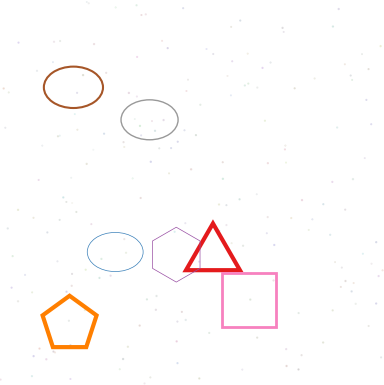[{"shape": "triangle", "thickness": 3, "radius": 0.4, "center": [0.553, 0.339]}, {"shape": "oval", "thickness": 0.5, "radius": 0.36, "center": [0.299, 0.345]}, {"shape": "hexagon", "thickness": 0.5, "radius": 0.36, "center": [0.458, 0.339]}, {"shape": "pentagon", "thickness": 3, "radius": 0.37, "center": [0.181, 0.158]}, {"shape": "oval", "thickness": 1.5, "radius": 0.38, "center": [0.191, 0.773]}, {"shape": "square", "thickness": 2, "radius": 0.35, "center": [0.647, 0.222]}, {"shape": "oval", "thickness": 1, "radius": 0.37, "center": [0.388, 0.689]}]